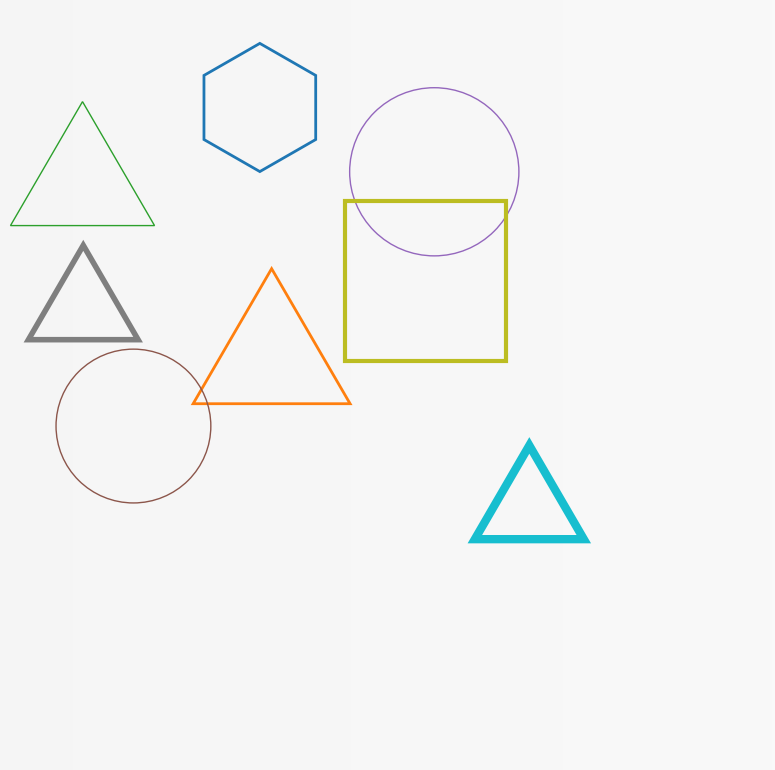[{"shape": "hexagon", "thickness": 1, "radius": 0.42, "center": [0.335, 0.86]}, {"shape": "triangle", "thickness": 1, "radius": 0.58, "center": [0.35, 0.534]}, {"shape": "triangle", "thickness": 0.5, "radius": 0.54, "center": [0.106, 0.761]}, {"shape": "circle", "thickness": 0.5, "radius": 0.55, "center": [0.56, 0.777]}, {"shape": "circle", "thickness": 0.5, "radius": 0.5, "center": [0.172, 0.447]}, {"shape": "triangle", "thickness": 2, "radius": 0.41, "center": [0.107, 0.6]}, {"shape": "square", "thickness": 1.5, "radius": 0.52, "center": [0.549, 0.635]}, {"shape": "triangle", "thickness": 3, "radius": 0.41, "center": [0.683, 0.34]}]